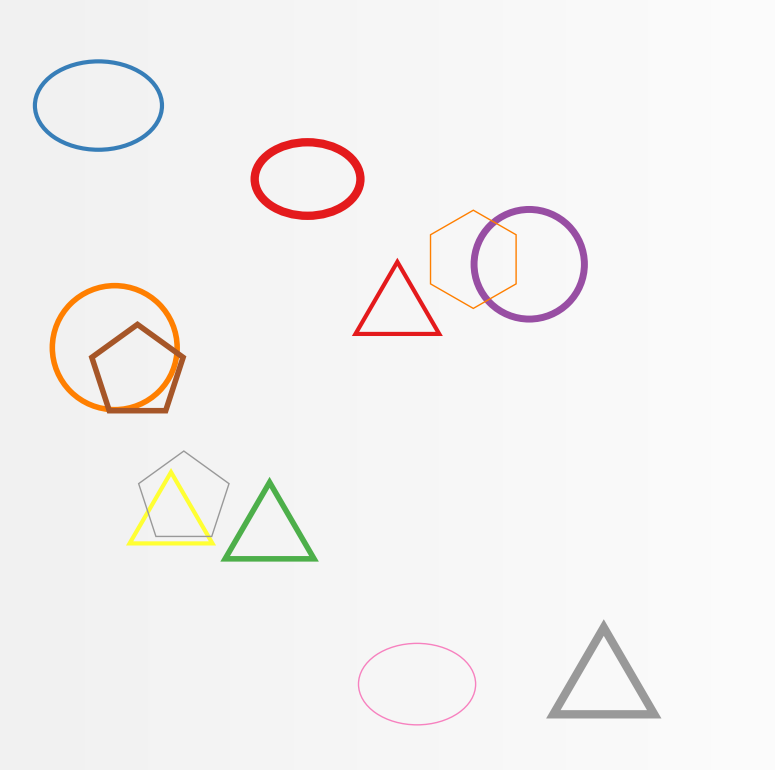[{"shape": "oval", "thickness": 3, "radius": 0.34, "center": [0.397, 0.768]}, {"shape": "triangle", "thickness": 1.5, "radius": 0.31, "center": [0.513, 0.598]}, {"shape": "oval", "thickness": 1.5, "radius": 0.41, "center": [0.127, 0.863]}, {"shape": "triangle", "thickness": 2, "radius": 0.33, "center": [0.348, 0.307]}, {"shape": "circle", "thickness": 2.5, "radius": 0.36, "center": [0.683, 0.657]}, {"shape": "circle", "thickness": 2, "radius": 0.4, "center": [0.148, 0.548]}, {"shape": "hexagon", "thickness": 0.5, "radius": 0.32, "center": [0.611, 0.663]}, {"shape": "triangle", "thickness": 1.5, "radius": 0.31, "center": [0.221, 0.325]}, {"shape": "pentagon", "thickness": 2, "radius": 0.31, "center": [0.177, 0.517]}, {"shape": "oval", "thickness": 0.5, "radius": 0.38, "center": [0.538, 0.112]}, {"shape": "pentagon", "thickness": 0.5, "radius": 0.31, "center": [0.237, 0.353]}, {"shape": "triangle", "thickness": 3, "radius": 0.38, "center": [0.779, 0.11]}]